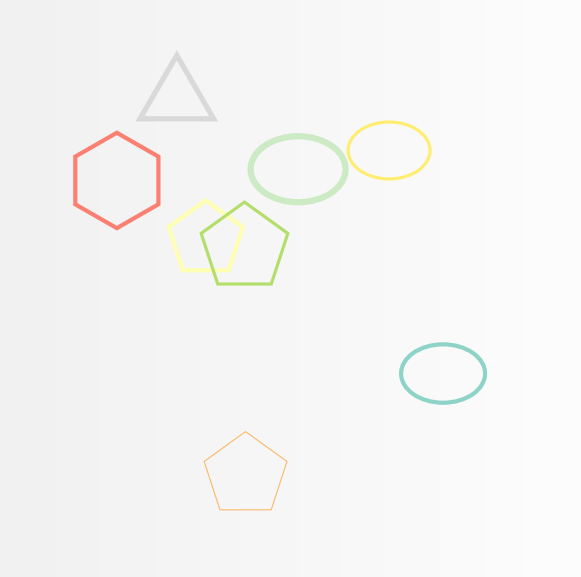[{"shape": "oval", "thickness": 2, "radius": 0.36, "center": [0.762, 0.352]}, {"shape": "pentagon", "thickness": 2, "radius": 0.33, "center": [0.354, 0.585]}, {"shape": "hexagon", "thickness": 2, "radius": 0.41, "center": [0.201, 0.687]}, {"shape": "pentagon", "thickness": 0.5, "radius": 0.37, "center": [0.422, 0.177]}, {"shape": "pentagon", "thickness": 1.5, "radius": 0.39, "center": [0.421, 0.571]}, {"shape": "triangle", "thickness": 2.5, "radius": 0.37, "center": [0.304, 0.83]}, {"shape": "oval", "thickness": 3, "radius": 0.41, "center": [0.513, 0.706]}, {"shape": "oval", "thickness": 1.5, "radius": 0.35, "center": [0.669, 0.739]}]